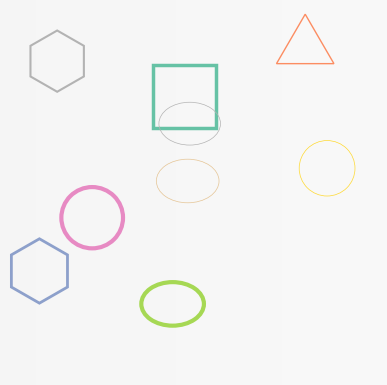[{"shape": "square", "thickness": 2.5, "radius": 0.41, "center": [0.476, 0.749]}, {"shape": "triangle", "thickness": 1, "radius": 0.43, "center": [0.788, 0.877]}, {"shape": "hexagon", "thickness": 2, "radius": 0.42, "center": [0.102, 0.296]}, {"shape": "circle", "thickness": 3, "radius": 0.4, "center": [0.238, 0.435]}, {"shape": "oval", "thickness": 3, "radius": 0.4, "center": [0.445, 0.211]}, {"shape": "circle", "thickness": 0.5, "radius": 0.36, "center": [0.844, 0.563]}, {"shape": "oval", "thickness": 0.5, "radius": 0.4, "center": [0.484, 0.53]}, {"shape": "hexagon", "thickness": 1.5, "radius": 0.4, "center": [0.148, 0.841]}, {"shape": "oval", "thickness": 0.5, "radius": 0.4, "center": [0.49, 0.679]}]